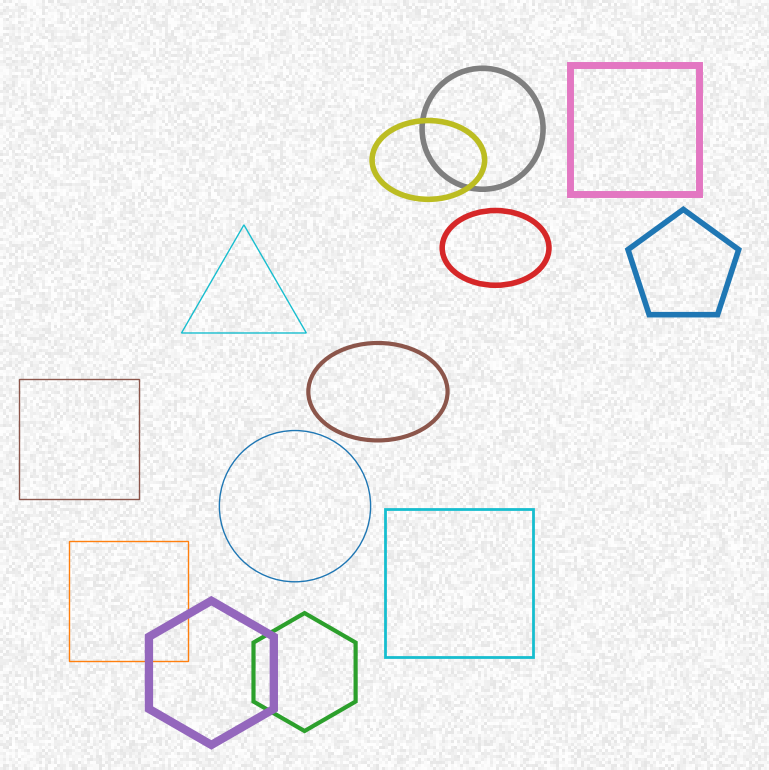[{"shape": "circle", "thickness": 0.5, "radius": 0.49, "center": [0.383, 0.343]}, {"shape": "pentagon", "thickness": 2, "radius": 0.38, "center": [0.887, 0.652]}, {"shape": "square", "thickness": 0.5, "radius": 0.39, "center": [0.167, 0.22]}, {"shape": "hexagon", "thickness": 1.5, "radius": 0.38, "center": [0.396, 0.127]}, {"shape": "oval", "thickness": 2, "radius": 0.35, "center": [0.644, 0.678]}, {"shape": "hexagon", "thickness": 3, "radius": 0.47, "center": [0.275, 0.126]}, {"shape": "square", "thickness": 0.5, "radius": 0.39, "center": [0.103, 0.43]}, {"shape": "oval", "thickness": 1.5, "radius": 0.45, "center": [0.491, 0.491]}, {"shape": "square", "thickness": 2.5, "radius": 0.42, "center": [0.824, 0.831]}, {"shape": "circle", "thickness": 2, "radius": 0.39, "center": [0.627, 0.833]}, {"shape": "oval", "thickness": 2, "radius": 0.37, "center": [0.556, 0.792]}, {"shape": "square", "thickness": 1, "radius": 0.48, "center": [0.596, 0.243]}, {"shape": "triangle", "thickness": 0.5, "radius": 0.47, "center": [0.317, 0.614]}]